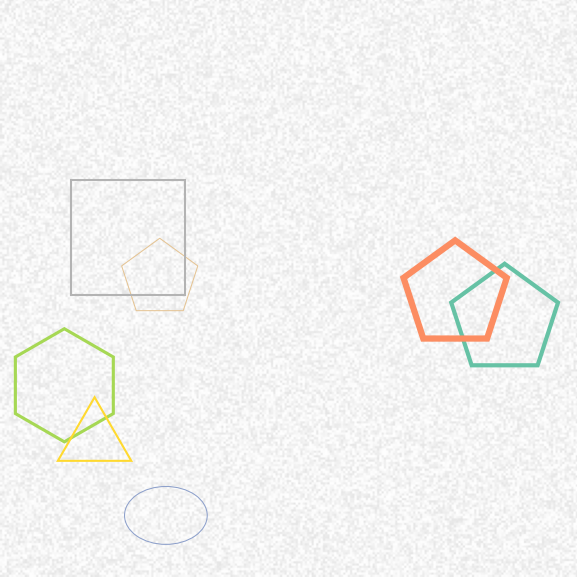[{"shape": "pentagon", "thickness": 2, "radius": 0.49, "center": [0.874, 0.445]}, {"shape": "pentagon", "thickness": 3, "radius": 0.47, "center": [0.788, 0.489]}, {"shape": "oval", "thickness": 0.5, "radius": 0.36, "center": [0.287, 0.107]}, {"shape": "hexagon", "thickness": 1.5, "radius": 0.49, "center": [0.111, 0.332]}, {"shape": "triangle", "thickness": 1, "radius": 0.37, "center": [0.164, 0.238]}, {"shape": "pentagon", "thickness": 0.5, "radius": 0.35, "center": [0.277, 0.517]}, {"shape": "square", "thickness": 1, "radius": 0.5, "center": [0.221, 0.588]}]